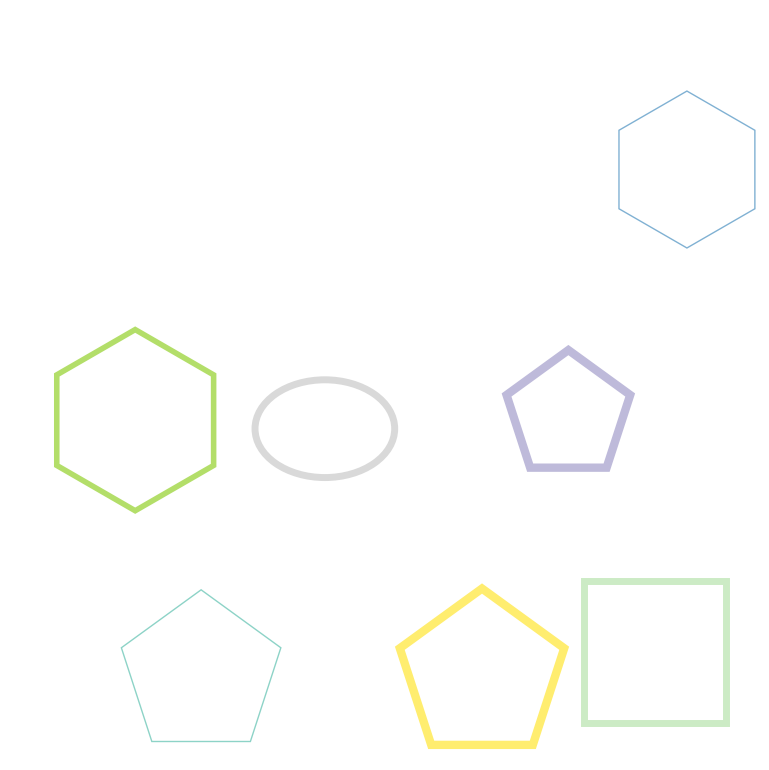[{"shape": "pentagon", "thickness": 0.5, "radius": 0.54, "center": [0.261, 0.125]}, {"shape": "pentagon", "thickness": 3, "radius": 0.42, "center": [0.738, 0.461]}, {"shape": "hexagon", "thickness": 0.5, "radius": 0.51, "center": [0.892, 0.78]}, {"shape": "hexagon", "thickness": 2, "radius": 0.59, "center": [0.176, 0.454]}, {"shape": "oval", "thickness": 2.5, "radius": 0.45, "center": [0.422, 0.443]}, {"shape": "square", "thickness": 2.5, "radius": 0.46, "center": [0.851, 0.153]}, {"shape": "pentagon", "thickness": 3, "radius": 0.56, "center": [0.626, 0.123]}]